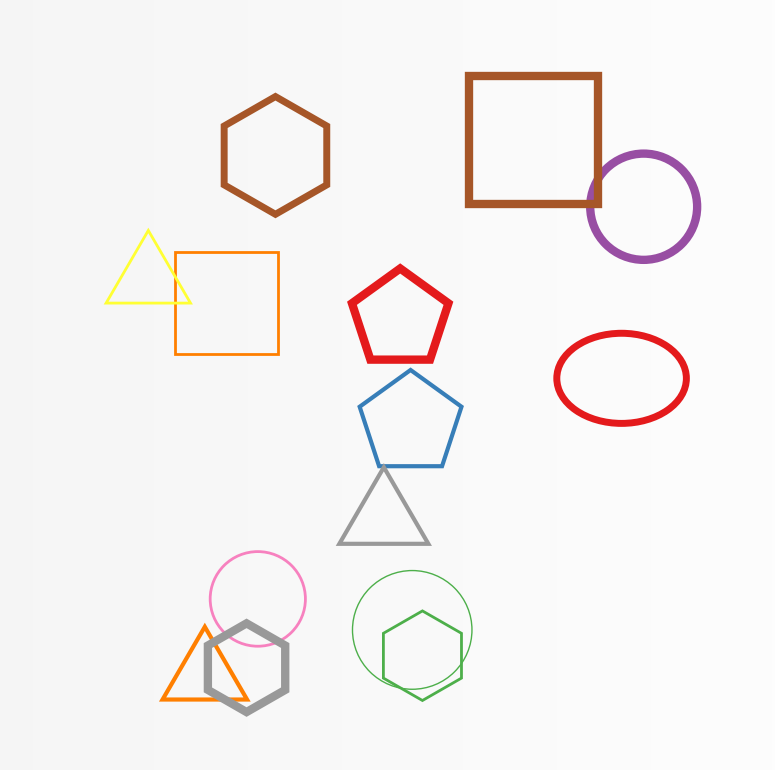[{"shape": "oval", "thickness": 2.5, "radius": 0.42, "center": [0.802, 0.509]}, {"shape": "pentagon", "thickness": 3, "radius": 0.33, "center": [0.516, 0.586]}, {"shape": "pentagon", "thickness": 1.5, "radius": 0.35, "center": [0.53, 0.45]}, {"shape": "circle", "thickness": 0.5, "radius": 0.39, "center": [0.532, 0.182]}, {"shape": "hexagon", "thickness": 1, "radius": 0.29, "center": [0.545, 0.148]}, {"shape": "circle", "thickness": 3, "radius": 0.34, "center": [0.831, 0.732]}, {"shape": "triangle", "thickness": 1.5, "radius": 0.31, "center": [0.264, 0.123]}, {"shape": "square", "thickness": 1, "radius": 0.33, "center": [0.292, 0.606]}, {"shape": "triangle", "thickness": 1, "radius": 0.31, "center": [0.191, 0.638]}, {"shape": "hexagon", "thickness": 2.5, "radius": 0.38, "center": [0.355, 0.798]}, {"shape": "square", "thickness": 3, "radius": 0.41, "center": [0.688, 0.818]}, {"shape": "circle", "thickness": 1, "radius": 0.31, "center": [0.333, 0.222]}, {"shape": "triangle", "thickness": 1.5, "radius": 0.33, "center": [0.495, 0.327]}, {"shape": "hexagon", "thickness": 3, "radius": 0.29, "center": [0.318, 0.133]}]